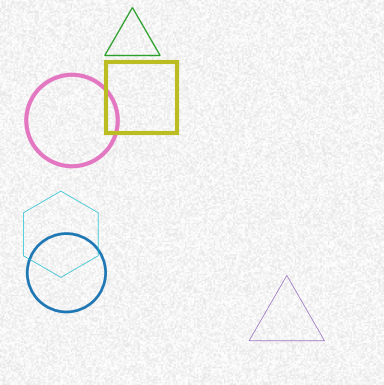[{"shape": "circle", "thickness": 2, "radius": 0.51, "center": [0.173, 0.291]}, {"shape": "triangle", "thickness": 1, "radius": 0.42, "center": [0.344, 0.897]}, {"shape": "triangle", "thickness": 0.5, "radius": 0.57, "center": [0.745, 0.171]}, {"shape": "circle", "thickness": 3, "radius": 0.59, "center": [0.187, 0.687]}, {"shape": "square", "thickness": 3, "radius": 0.46, "center": [0.367, 0.747]}, {"shape": "hexagon", "thickness": 0.5, "radius": 0.56, "center": [0.158, 0.392]}]